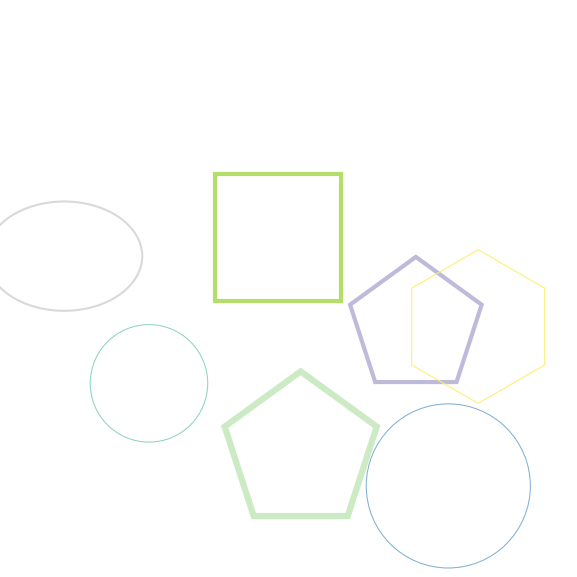[{"shape": "circle", "thickness": 0.5, "radius": 0.51, "center": [0.258, 0.335]}, {"shape": "pentagon", "thickness": 2, "radius": 0.6, "center": [0.72, 0.434]}, {"shape": "circle", "thickness": 0.5, "radius": 0.71, "center": [0.776, 0.158]}, {"shape": "square", "thickness": 2, "radius": 0.55, "center": [0.481, 0.588]}, {"shape": "oval", "thickness": 1, "radius": 0.68, "center": [0.111, 0.556]}, {"shape": "pentagon", "thickness": 3, "radius": 0.69, "center": [0.521, 0.218]}, {"shape": "hexagon", "thickness": 0.5, "radius": 0.66, "center": [0.828, 0.434]}]